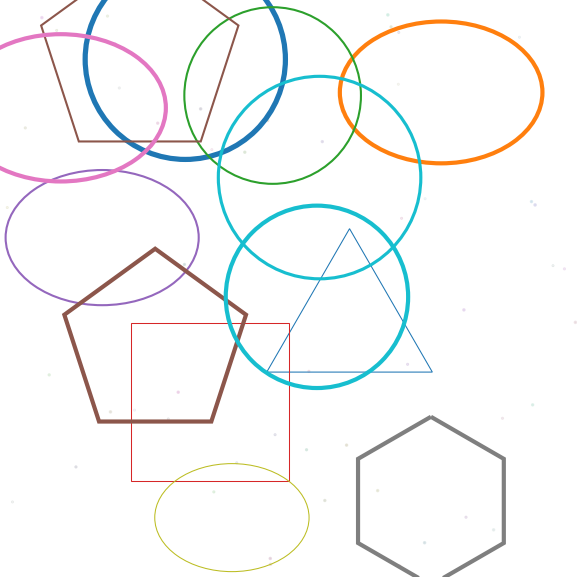[{"shape": "triangle", "thickness": 0.5, "radius": 0.83, "center": [0.605, 0.438]}, {"shape": "circle", "thickness": 2.5, "radius": 0.87, "center": [0.321, 0.896]}, {"shape": "oval", "thickness": 2, "radius": 0.88, "center": [0.764, 0.839]}, {"shape": "circle", "thickness": 1, "radius": 0.76, "center": [0.472, 0.834]}, {"shape": "square", "thickness": 0.5, "radius": 0.68, "center": [0.364, 0.304]}, {"shape": "oval", "thickness": 1, "radius": 0.84, "center": [0.177, 0.588]}, {"shape": "pentagon", "thickness": 2, "radius": 0.83, "center": [0.269, 0.403]}, {"shape": "pentagon", "thickness": 1, "radius": 0.9, "center": [0.242, 0.9]}, {"shape": "oval", "thickness": 2, "radius": 0.91, "center": [0.105, 0.812]}, {"shape": "hexagon", "thickness": 2, "radius": 0.73, "center": [0.746, 0.132]}, {"shape": "oval", "thickness": 0.5, "radius": 0.67, "center": [0.402, 0.103]}, {"shape": "circle", "thickness": 1.5, "radius": 0.88, "center": [0.553, 0.692]}, {"shape": "circle", "thickness": 2, "radius": 0.79, "center": [0.549, 0.485]}]